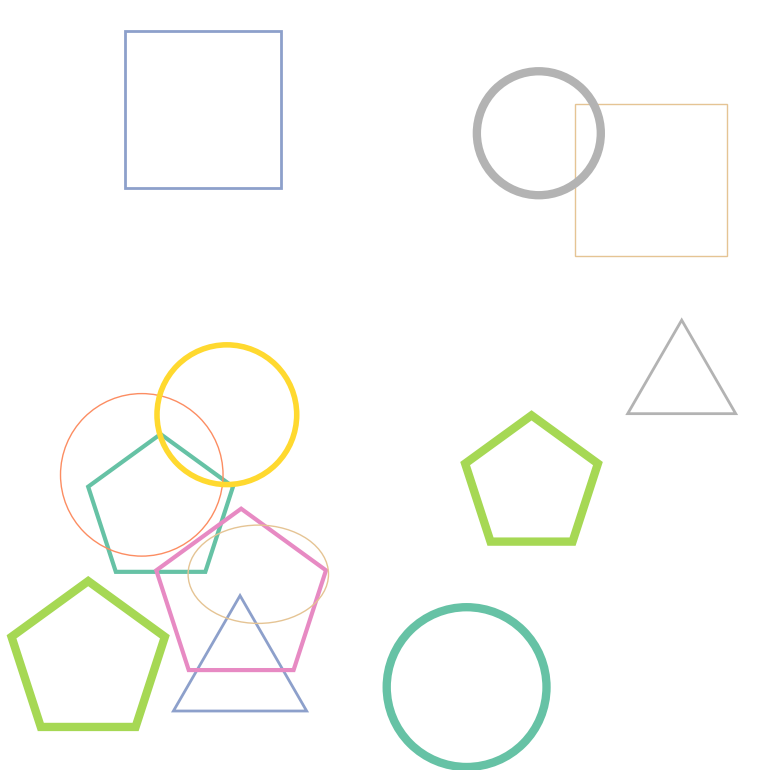[{"shape": "circle", "thickness": 3, "radius": 0.52, "center": [0.606, 0.108]}, {"shape": "pentagon", "thickness": 1.5, "radius": 0.49, "center": [0.209, 0.337]}, {"shape": "circle", "thickness": 0.5, "radius": 0.53, "center": [0.184, 0.383]}, {"shape": "triangle", "thickness": 1, "radius": 0.5, "center": [0.312, 0.127]}, {"shape": "square", "thickness": 1, "radius": 0.51, "center": [0.264, 0.858]}, {"shape": "pentagon", "thickness": 1.5, "radius": 0.58, "center": [0.313, 0.223]}, {"shape": "pentagon", "thickness": 3, "radius": 0.45, "center": [0.69, 0.37]}, {"shape": "pentagon", "thickness": 3, "radius": 0.52, "center": [0.115, 0.141]}, {"shape": "circle", "thickness": 2, "radius": 0.45, "center": [0.295, 0.461]}, {"shape": "oval", "thickness": 0.5, "radius": 0.46, "center": [0.335, 0.254]}, {"shape": "square", "thickness": 0.5, "radius": 0.49, "center": [0.845, 0.766]}, {"shape": "triangle", "thickness": 1, "radius": 0.4, "center": [0.885, 0.503]}, {"shape": "circle", "thickness": 3, "radius": 0.4, "center": [0.7, 0.827]}]